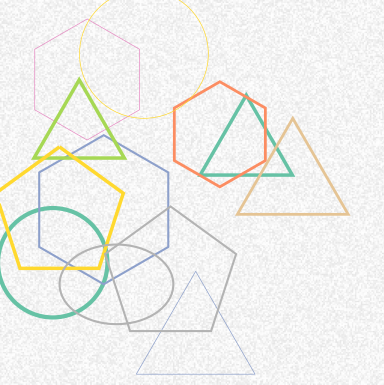[{"shape": "triangle", "thickness": 2.5, "radius": 0.69, "center": [0.64, 0.614]}, {"shape": "circle", "thickness": 3, "radius": 0.71, "center": [0.137, 0.318]}, {"shape": "hexagon", "thickness": 2, "radius": 0.68, "center": [0.571, 0.651]}, {"shape": "triangle", "thickness": 0.5, "radius": 0.89, "center": [0.508, 0.117]}, {"shape": "hexagon", "thickness": 1.5, "radius": 0.97, "center": [0.269, 0.455]}, {"shape": "hexagon", "thickness": 0.5, "radius": 0.79, "center": [0.226, 0.793]}, {"shape": "triangle", "thickness": 2.5, "radius": 0.68, "center": [0.206, 0.657]}, {"shape": "pentagon", "thickness": 2.5, "radius": 0.87, "center": [0.154, 0.444]}, {"shape": "circle", "thickness": 0.5, "radius": 0.84, "center": [0.374, 0.86]}, {"shape": "triangle", "thickness": 2, "radius": 0.83, "center": [0.76, 0.526]}, {"shape": "oval", "thickness": 1.5, "radius": 0.74, "center": [0.302, 0.261]}, {"shape": "pentagon", "thickness": 1.5, "radius": 0.89, "center": [0.443, 0.285]}]